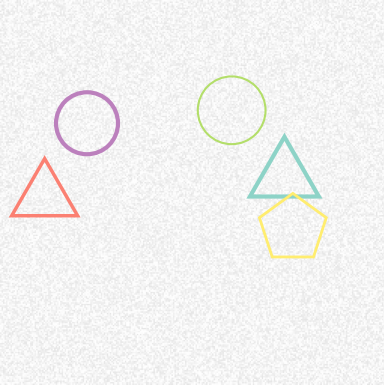[{"shape": "triangle", "thickness": 3, "radius": 0.52, "center": [0.739, 0.541]}, {"shape": "triangle", "thickness": 2.5, "radius": 0.49, "center": [0.116, 0.489]}, {"shape": "circle", "thickness": 1.5, "radius": 0.44, "center": [0.602, 0.714]}, {"shape": "circle", "thickness": 3, "radius": 0.4, "center": [0.226, 0.68]}, {"shape": "pentagon", "thickness": 2, "radius": 0.46, "center": [0.761, 0.406]}]